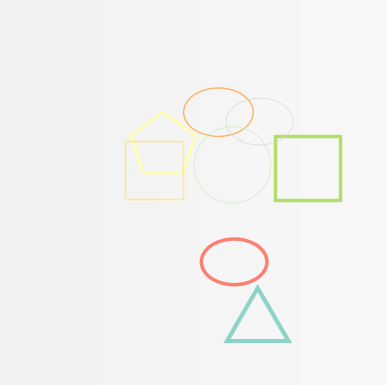[{"shape": "triangle", "thickness": 3, "radius": 0.46, "center": [0.665, 0.16]}, {"shape": "pentagon", "thickness": 2, "radius": 0.44, "center": [0.421, 0.621]}, {"shape": "oval", "thickness": 2.5, "radius": 0.42, "center": [0.604, 0.32]}, {"shape": "oval", "thickness": 1, "radius": 0.45, "center": [0.564, 0.709]}, {"shape": "square", "thickness": 2.5, "radius": 0.42, "center": [0.794, 0.563]}, {"shape": "oval", "thickness": 0.5, "radius": 0.43, "center": [0.67, 0.684]}, {"shape": "circle", "thickness": 0.5, "radius": 0.5, "center": [0.6, 0.572]}, {"shape": "square", "thickness": 1, "radius": 0.37, "center": [0.398, 0.559]}]